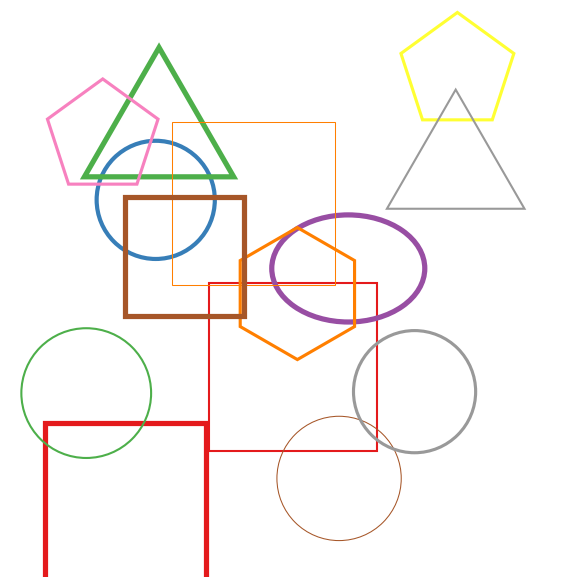[{"shape": "square", "thickness": 1, "radius": 0.73, "center": [0.507, 0.363]}, {"shape": "square", "thickness": 2.5, "radius": 0.7, "center": [0.217, 0.126]}, {"shape": "circle", "thickness": 2, "radius": 0.51, "center": [0.27, 0.653]}, {"shape": "triangle", "thickness": 2.5, "radius": 0.75, "center": [0.275, 0.768]}, {"shape": "circle", "thickness": 1, "radius": 0.56, "center": [0.149, 0.318]}, {"shape": "oval", "thickness": 2.5, "radius": 0.66, "center": [0.603, 0.534]}, {"shape": "hexagon", "thickness": 1.5, "radius": 0.57, "center": [0.515, 0.491]}, {"shape": "square", "thickness": 0.5, "radius": 0.71, "center": [0.439, 0.647]}, {"shape": "pentagon", "thickness": 1.5, "radius": 0.51, "center": [0.792, 0.875]}, {"shape": "circle", "thickness": 0.5, "radius": 0.54, "center": [0.587, 0.171]}, {"shape": "square", "thickness": 2.5, "radius": 0.51, "center": [0.32, 0.554]}, {"shape": "pentagon", "thickness": 1.5, "radius": 0.5, "center": [0.178, 0.762]}, {"shape": "triangle", "thickness": 1, "radius": 0.69, "center": [0.789, 0.706]}, {"shape": "circle", "thickness": 1.5, "radius": 0.53, "center": [0.718, 0.321]}]